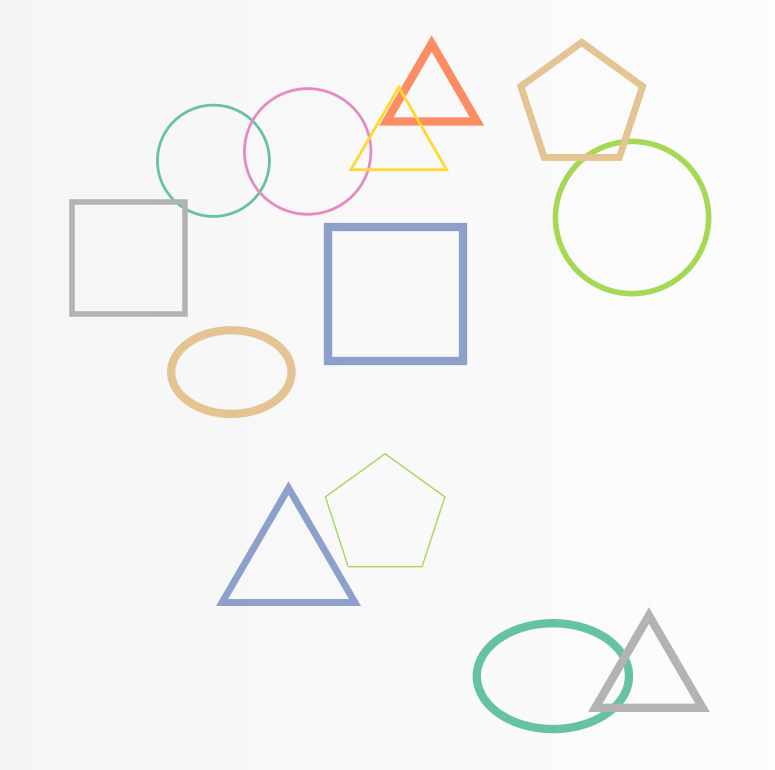[{"shape": "oval", "thickness": 3, "radius": 0.49, "center": [0.713, 0.122]}, {"shape": "circle", "thickness": 1, "radius": 0.36, "center": [0.275, 0.791]}, {"shape": "triangle", "thickness": 3, "radius": 0.34, "center": [0.557, 0.876]}, {"shape": "triangle", "thickness": 2.5, "radius": 0.5, "center": [0.372, 0.267]}, {"shape": "square", "thickness": 3, "radius": 0.44, "center": [0.51, 0.618]}, {"shape": "circle", "thickness": 1, "radius": 0.41, "center": [0.397, 0.803]}, {"shape": "circle", "thickness": 2, "radius": 0.49, "center": [0.816, 0.717]}, {"shape": "pentagon", "thickness": 0.5, "radius": 0.41, "center": [0.497, 0.33]}, {"shape": "triangle", "thickness": 1, "radius": 0.36, "center": [0.515, 0.815]}, {"shape": "pentagon", "thickness": 2.5, "radius": 0.41, "center": [0.751, 0.862]}, {"shape": "oval", "thickness": 3, "radius": 0.39, "center": [0.299, 0.517]}, {"shape": "triangle", "thickness": 3, "radius": 0.4, "center": [0.837, 0.121]}, {"shape": "square", "thickness": 2, "radius": 0.36, "center": [0.166, 0.665]}]